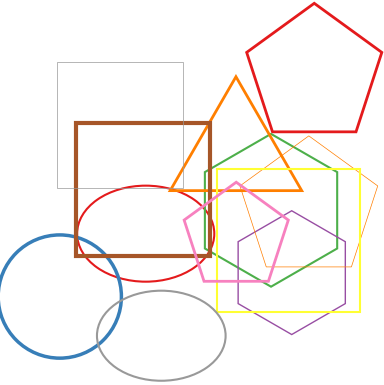[{"shape": "pentagon", "thickness": 2, "radius": 0.92, "center": [0.816, 0.807]}, {"shape": "oval", "thickness": 1.5, "radius": 0.89, "center": [0.378, 0.393]}, {"shape": "circle", "thickness": 2.5, "radius": 0.8, "center": [0.155, 0.23]}, {"shape": "hexagon", "thickness": 1.5, "radius": 0.99, "center": [0.704, 0.454]}, {"shape": "hexagon", "thickness": 1, "radius": 0.8, "center": [0.758, 0.292]}, {"shape": "triangle", "thickness": 2, "radius": 0.99, "center": [0.613, 0.603]}, {"shape": "pentagon", "thickness": 0.5, "radius": 0.94, "center": [0.802, 0.459]}, {"shape": "square", "thickness": 1.5, "radius": 0.93, "center": [0.75, 0.375]}, {"shape": "square", "thickness": 3, "radius": 0.87, "center": [0.371, 0.508]}, {"shape": "pentagon", "thickness": 2, "radius": 0.71, "center": [0.614, 0.384]}, {"shape": "oval", "thickness": 1.5, "radius": 0.84, "center": [0.419, 0.128]}, {"shape": "square", "thickness": 0.5, "radius": 0.82, "center": [0.312, 0.676]}]